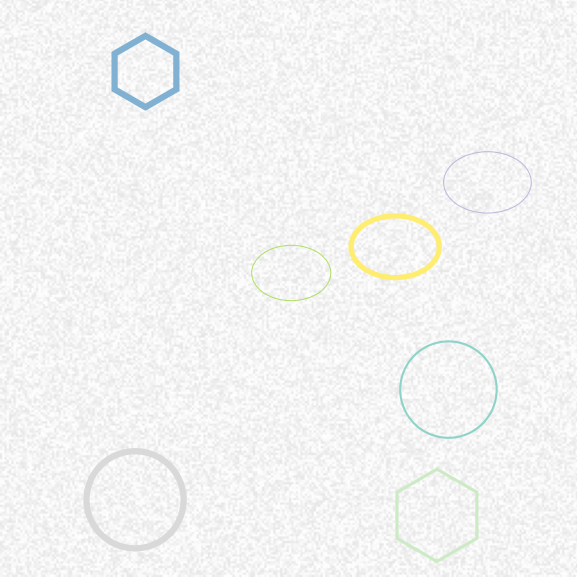[{"shape": "circle", "thickness": 1, "radius": 0.42, "center": [0.777, 0.325]}, {"shape": "oval", "thickness": 0.5, "radius": 0.38, "center": [0.844, 0.683]}, {"shape": "hexagon", "thickness": 3, "radius": 0.31, "center": [0.252, 0.875]}, {"shape": "oval", "thickness": 0.5, "radius": 0.34, "center": [0.504, 0.526]}, {"shape": "circle", "thickness": 3, "radius": 0.42, "center": [0.234, 0.134]}, {"shape": "hexagon", "thickness": 1.5, "radius": 0.4, "center": [0.757, 0.107]}, {"shape": "oval", "thickness": 2.5, "radius": 0.38, "center": [0.684, 0.572]}]